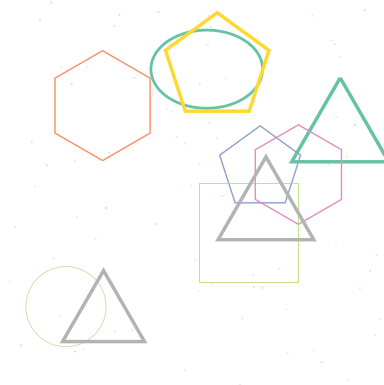[{"shape": "triangle", "thickness": 2.5, "radius": 0.73, "center": [0.884, 0.652]}, {"shape": "oval", "thickness": 2, "radius": 0.73, "center": [0.537, 0.82]}, {"shape": "hexagon", "thickness": 1, "radius": 0.71, "center": [0.266, 0.726]}, {"shape": "pentagon", "thickness": 1, "radius": 0.55, "center": [0.676, 0.563]}, {"shape": "hexagon", "thickness": 1, "radius": 0.65, "center": [0.775, 0.547]}, {"shape": "square", "thickness": 0.5, "radius": 0.65, "center": [0.646, 0.396]}, {"shape": "pentagon", "thickness": 2.5, "radius": 0.71, "center": [0.564, 0.826]}, {"shape": "circle", "thickness": 0.5, "radius": 0.52, "center": [0.171, 0.204]}, {"shape": "triangle", "thickness": 2.5, "radius": 0.72, "center": [0.691, 0.449]}, {"shape": "triangle", "thickness": 2.5, "radius": 0.61, "center": [0.269, 0.174]}]